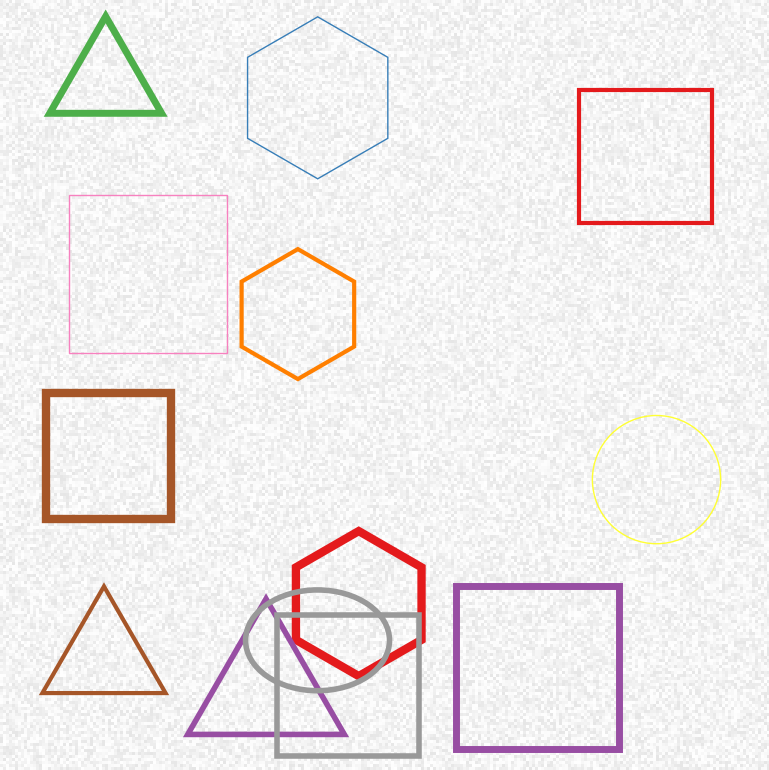[{"shape": "square", "thickness": 1.5, "radius": 0.43, "center": [0.839, 0.797]}, {"shape": "hexagon", "thickness": 3, "radius": 0.47, "center": [0.466, 0.216]}, {"shape": "hexagon", "thickness": 0.5, "radius": 0.53, "center": [0.413, 0.873]}, {"shape": "triangle", "thickness": 2.5, "radius": 0.42, "center": [0.137, 0.895]}, {"shape": "triangle", "thickness": 2, "radius": 0.59, "center": [0.346, 0.105]}, {"shape": "square", "thickness": 2.5, "radius": 0.53, "center": [0.698, 0.133]}, {"shape": "hexagon", "thickness": 1.5, "radius": 0.42, "center": [0.387, 0.592]}, {"shape": "circle", "thickness": 0.5, "radius": 0.42, "center": [0.853, 0.377]}, {"shape": "square", "thickness": 3, "radius": 0.41, "center": [0.141, 0.408]}, {"shape": "triangle", "thickness": 1.5, "radius": 0.46, "center": [0.135, 0.146]}, {"shape": "square", "thickness": 0.5, "radius": 0.51, "center": [0.192, 0.644]}, {"shape": "oval", "thickness": 2, "radius": 0.47, "center": [0.412, 0.168]}, {"shape": "square", "thickness": 2, "radius": 0.46, "center": [0.452, 0.11]}]